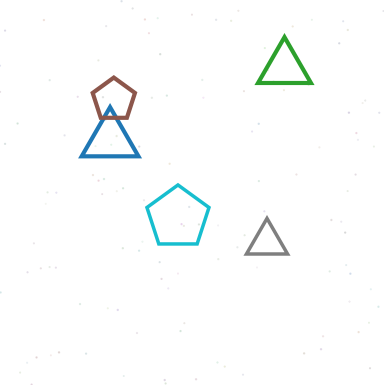[{"shape": "triangle", "thickness": 3, "radius": 0.43, "center": [0.286, 0.637]}, {"shape": "triangle", "thickness": 3, "radius": 0.4, "center": [0.739, 0.824]}, {"shape": "pentagon", "thickness": 3, "radius": 0.29, "center": [0.296, 0.741]}, {"shape": "triangle", "thickness": 2.5, "radius": 0.31, "center": [0.694, 0.371]}, {"shape": "pentagon", "thickness": 2.5, "radius": 0.42, "center": [0.462, 0.435]}]